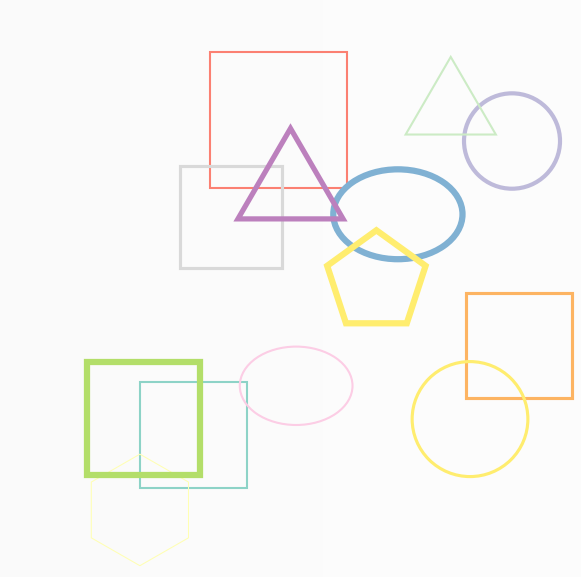[{"shape": "square", "thickness": 1, "radius": 0.46, "center": [0.332, 0.246]}, {"shape": "hexagon", "thickness": 0.5, "radius": 0.48, "center": [0.241, 0.116]}, {"shape": "circle", "thickness": 2, "radius": 0.41, "center": [0.881, 0.755]}, {"shape": "square", "thickness": 1, "radius": 0.59, "center": [0.479, 0.792]}, {"shape": "oval", "thickness": 3, "radius": 0.56, "center": [0.685, 0.628]}, {"shape": "square", "thickness": 1.5, "radius": 0.46, "center": [0.893, 0.401]}, {"shape": "square", "thickness": 3, "radius": 0.49, "center": [0.247, 0.275]}, {"shape": "oval", "thickness": 1, "radius": 0.48, "center": [0.51, 0.331]}, {"shape": "square", "thickness": 1.5, "radius": 0.44, "center": [0.397, 0.623]}, {"shape": "triangle", "thickness": 2.5, "radius": 0.52, "center": [0.5, 0.672]}, {"shape": "triangle", "thickness": 1, "radius": 0.45, "center": [0.775, 0.811]}, {"shape": "circle", "thickness": 1.5, "radius": 0.5, "center": [0.809, 0.273]}, {"shape": "pentagon", "thickness": 3, "radius": 0.45, "center": [0.648, 0.511]}]